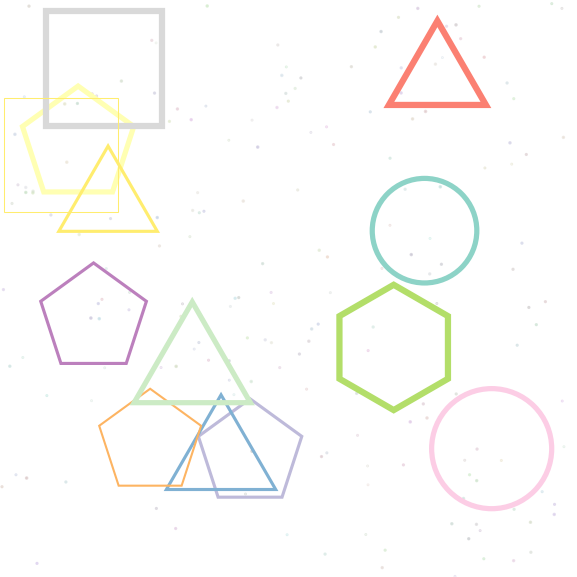[{"shape": "circle", "thickness": 2.5, "radius": 0.45, "center": [0.735, 0.6]}, {"shape": "pentagon", "thickness": 2.5, "radius": 0.51, "center": [0.135, 0.749]}, {"shape": "pentagon", "thickness": 1.5, "radius": 0.47, "center": [0.433, 0.214]}, {"shape": "triangle", "thickness": 3, "radius": 0.49, "center": [0.757, 0.866]}, {"shape": "triangle", "thickness": 1.5, "radius": 0.55, "center": [0.383, 0.206]}, {"shape": "pentagon", "thickness": 1, "radius": 0.46, "center": [0.26, 0.233]}, {"shape": "hexagon", "thickness": 3, "radius": 0.54, "center": [0.682, 0.398]}, {"shape": "circle", "thickness": 2.5, "radius": 0.52, "center": [0.851, 0.222]}, {"shape": "square", "thickness": 3, "radius": 0.5, "center": [0.18, 0.881]}, {"shape": "pentagon", "thickness": 1.5, "radius": 0.48, "center": [0.162, 0.448]}, {"shape": "triangle", "thickness": 2.5, "radius": 0.58, "center": [0.333, 0.36]}, {"shape": "square", "thickness": 0.5, "radius": 0.49, "center": [0.106, 0.731]}, {"shape": "triangle", "thickness": 1.5, "radius": 0.49, "center": [0.187, 0.648]}]